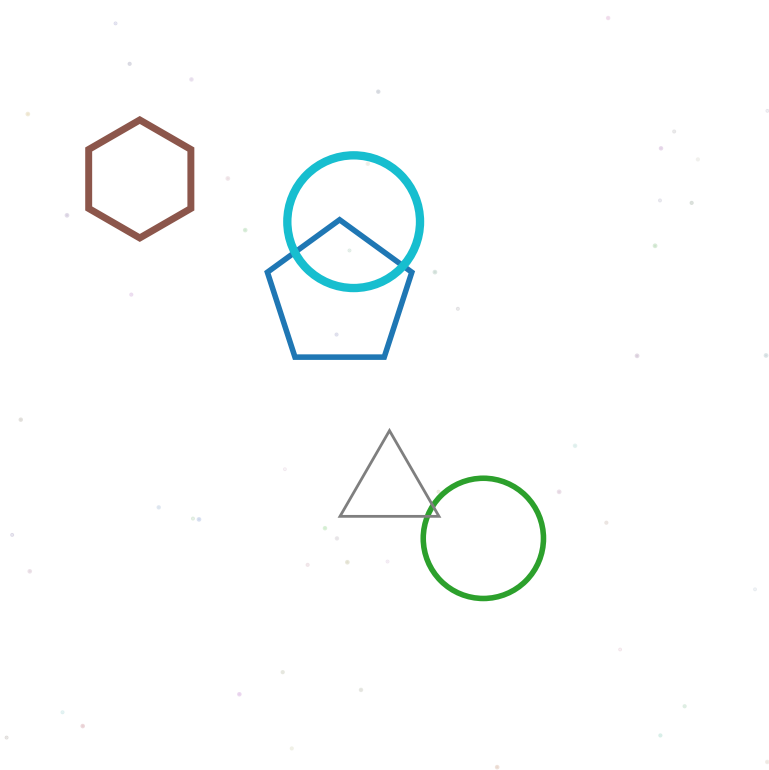[{"shape": "pentagon", "thickness": 2, "radius": 0.49, "center": [0.441, 0.616]}, {"shape": "circle", "thickness": 2, "radius": 0.39, "center": [0.628, 0.301]}, {"shape": "hexagon", "thickness": 2.5, "radius": 0.38, "center": [0.182, 0.768]}, {"shape": "triangle", "thickness": 1, "radius": 0.37, "center": [0.506, 0.367]}, {"shape": "circle", "thickness": 3, "radius": 0.43, "center": [0.459, 0.712]}]